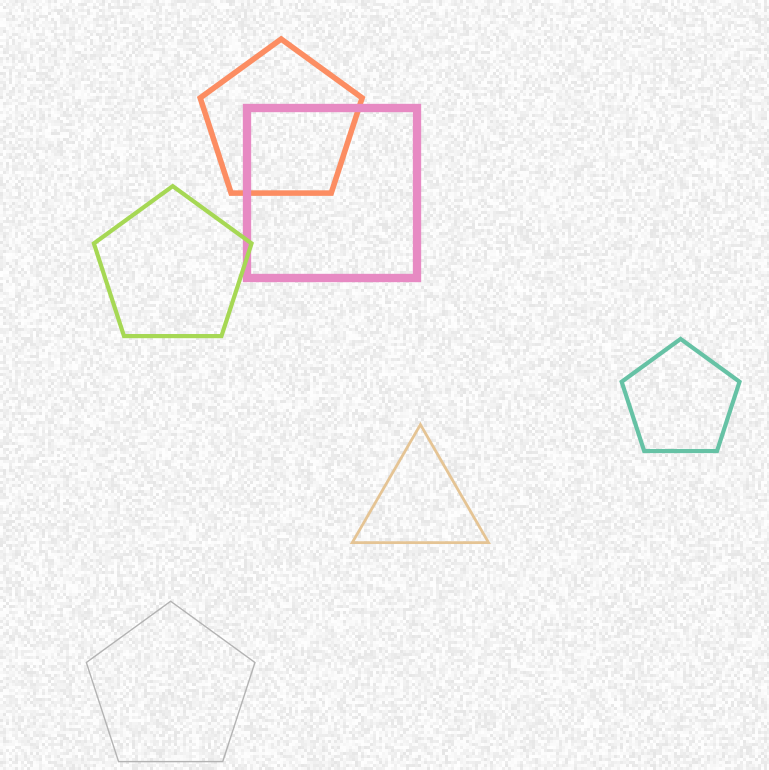[{"shape": "pentagon", "thickness": 1.5, "radius": 0.4, "center": [0.884, 0.479]}, {"shape": "pentagon", "thickness": 2, "radius": 0.55, "center": [0.365, 0.839]}, {"shape": "square", "thickness": 3, "radius": 0.55, "center": [0.431, 0.75]}, {"shape": "pentagon", "thickness": 1.5, "radius": 0.54, "center": [0.224, 0.651]}, {"shape": "triangle", "thickness": 1, "radius": 0.51, "center": [0.546, 0.346]}, {"shape": "pentagon", "thickness": 0.5, "radius": 0.58, "center": [0.222, 0.104]}]